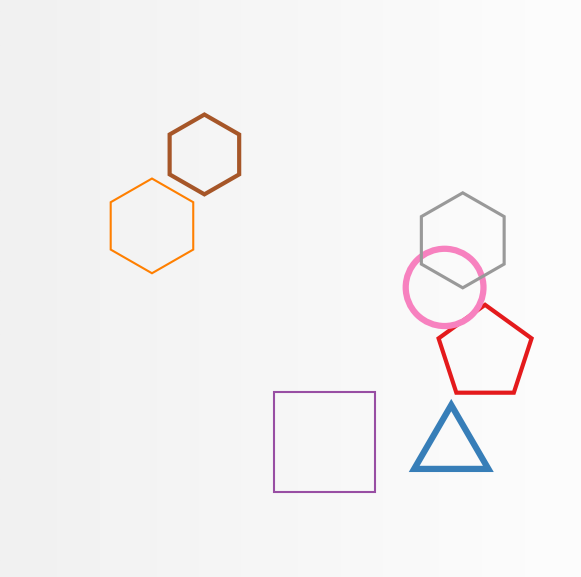[{"shape": "pentagon", "thickness": 2, "radius": 0.42, "center": [0.835, 0.387]}, {"shape": "triangle", "thickness": 3, "radius": 0.37, "center": [0.776, 0.224]}, {"shape": "square", "thickness": 1, "radius": 0.44, "center": [0.558, 0.233]}, {"shape": "hexagon", "thickness": 1, "radius": 0.41, "center": [0.261, 0.608]}, {"shape": "hexagon", "thickness": 2, "radius": 0.35, "center": [0.352, 0.732]}, {"shape": "circle", "thickness": 3, "radius": 0.33, "center": [0.765, 0.501]}, {"shape": "hexagon", "thickness": 1.5, "radius": 0.41, "center": [0.796, 0.583]}]